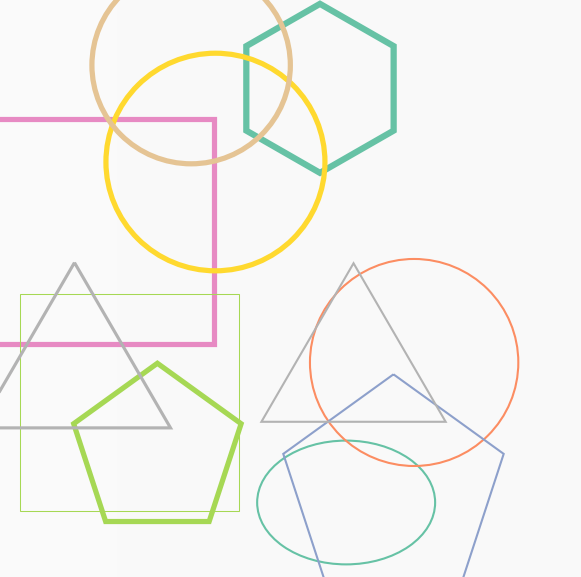[{"shape": "hexagon", "thickness": 3, "radius": 0.73, "center": [0.551, 0.846]}, {"shape": "oval", "thickness": 1, "radius": 0.77, "center": [0.596, 0.129]}, {"shape": "circle", "thickness": 1, "radius": 0.9, "center": [0.712, 0.371]}, {"shape": "pentagon", "thickness": 1, "radius": 1.0, "center": [0.677, 0.152]}, {"shape": "square", "thickness": 2.5, "radius": 0.97, "center": [0.174, 0.598]}, {"shape": "pentagon", "thickness": 2.5, "radius": 0.76, "center": [0.271, 0.219]}, {"shape": "square", "thickness": 0.5, "radius": 0.94, "center": [0.223, 0.302]}, {"shape": "circle", "thickness": 2.5, "radius": 0.94, "center": [0.371, 0.719]}, {"shape": "circle", "thickness": 2.5, "radius": 0.85, "center": [0.329, 0.886]}, {"shape": "triangle", "thickness": 1, "radius": 0.92, "center": [0.608, 0.36]}, {"shape": "triangle", "thickness": 1.5, "radius": 0.95, "center": [0.128, 0.354]}]